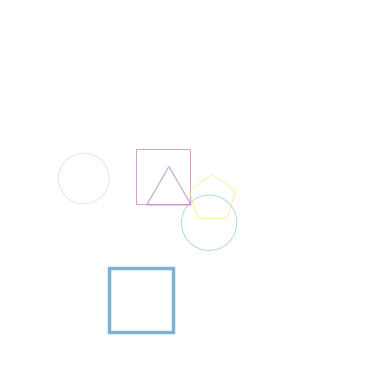[{"shape": "circle", "thickness": 0.5, "radius": 0.36, "center": [0.543, 0.421]}, {"shape": "triangle", "thickness": 1, "radius": 0.33, "center": [0.439, 0.501]}, {"shape": "square", "thickness": 2.5, "radius": 0.42, "center": [0.367, 0.221]}, {"shape": "circle", "thickness": 0.5, "radius": 0.33, "center": [0.218, 0.536]}, {"shape": "square", "thickness": 0.5, "radius": 0.36, "center": [0.423, 0.542]}, {"shape": "pentagon", "thickness": 0.5, "radius": 0.32, "center": [0.552, 0.484]}]